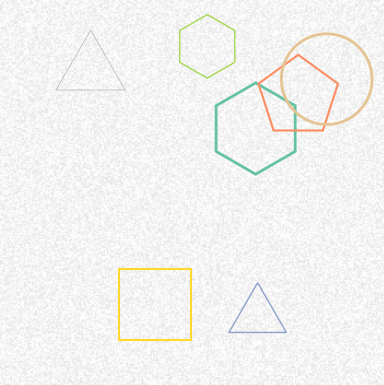[{"shape": "hexagon", "thickness": 2, "radius": 0.59, "center": [0.664, 0.666]}, {"shape": "pentagon", "thickness": 1.5, "radius": 0.54, "center": [0.775, 0.749]}, {"shape": "triangle", "thickness": 1, "radius": 0.43, "center": [0.669, 0.18]}, {"shape": "hexagon", "thickness": 1, "radius": 0.41, "center": [0.538, 0.88]}, {"shape": "square", "thickness": 1.5, "radius": 0.47, "center": [0.402, 0.209]}, {"shape": "circle", "thickness": 2, "radius": 0.59, "center": [0.849, 0.794]}, {"shape": "triangle", "thickness": 0.5, "radius": 0.52, "center": [0.235, 0.818]}]